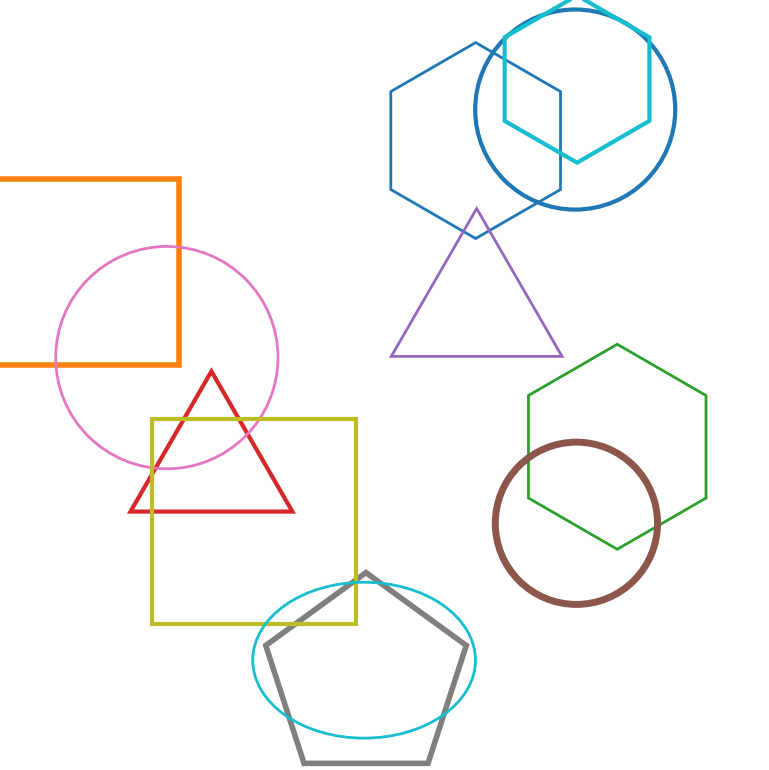[{"shape": "circle", "thickness": 1.5, "radius": 0.65, "center": [0.747, 0.858]}, {"shape": "hexagon", "thickness": 1, "radius": 0.64, "center": [0.618, 0.817]}, {"shape": "square", "thickness": 2, "radius": 0.6, "center": [0.112, 0.646]}, {"shape": "hexagon", "thickness": 1, "radius": 0.67, "center": [0.802, 0.42]}, {"shape": "triangle", "thickness": 1.5, "radius": 0.61, "center": [0.275, 0.396]}, {"shape": "triangle", "thickness": 1, "radius": 0.64, "center": [0.619, 0.601]}, {"shape": "circle", "thickness": 2.5, "radius": 0.53, "center": [0.749, 0.32]}, {"shape": "circle", "thickness": 1, "radius": 0.72, "center": [0.217, 0.536]}, {"shape": "pentagon", "thickness": 2, "radius": 0.68, "center": [0.475, 0.119]}, {"shape": "square", "thickness": 1.5, "radius": 0.66, "center": [0.33, 0.323]}, {"shape": "oval", "thickness": 1, "radius": 0.72, "center": [0.473, 0.143]}, {"shape": "hexagon", "thickness": 1.5, "radius": 0.54, "center": [0.749, 0.897]}]